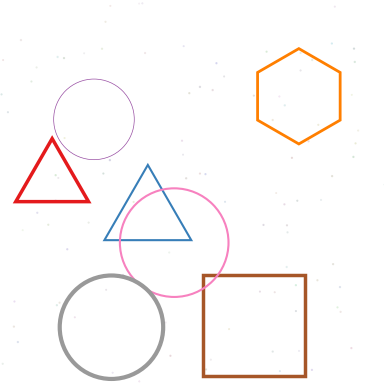[{"shape": "triangle", "thickness": 2.5, "radius": 0.55, "center": [0.135, 0.531]}, {"shape": "triangle", "thickness": 1.5, "radius": 0.65, "center": [0.384, 0.441]}, {"shape": "circle", "thickness": 0.5, "radius": 0.52, "center": [0.244, 0.69]}, {"shape": "hexagon", "thickness": 2, "radius": 0.62, "center": [0.776, 0.75]}, {"shape": "square", "thickness": 2.5, "radius": 0.66, "center": [0.661, 0.155]}, {"shape": "circle", "thickness": 1.5, "radius": 0.71, "center": [0.452, 0.37]}, {"shape": "circle", "thickness": 3, "radius": 0.67, "center": [0.289, 0.15]}]